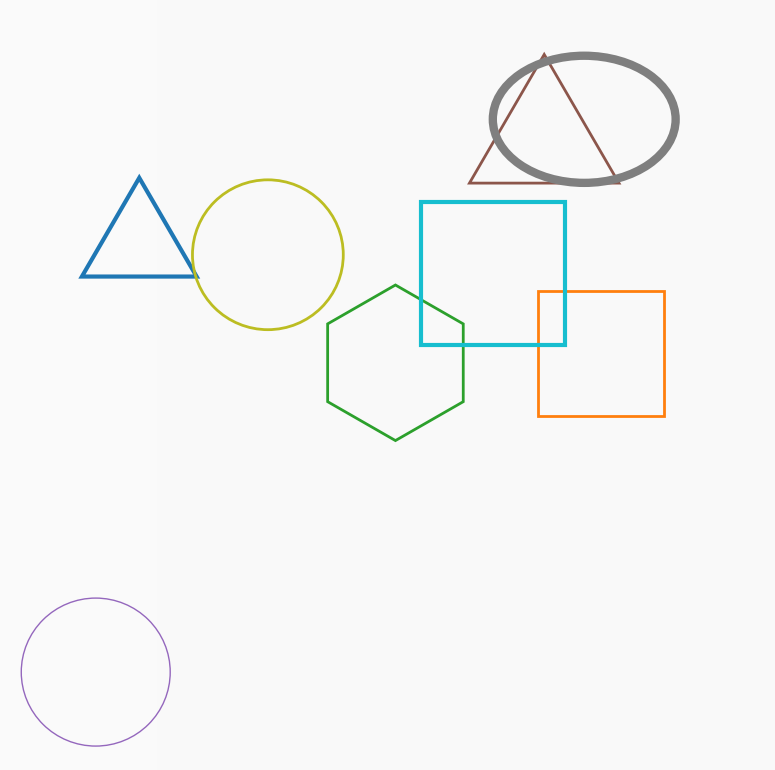[{"shape": "triangle", "thickness": 1.5, "radius": 0.43, "center": [0.18, 0.684]}, {"shape": "square", "thickness": 1, "radius": 0.4, "center": [0.775, 0.541]}, {"shape": "hexagon", "thickness": 1, "radius": 0.51, "center": [0.51, 0.529]}, {"shape": "circle", "thickness": 0.5, "radius": 0.48, "center": [0.124, 0.127]}, {"shape": "triangle", "thickness": 1, "radius": 0.56, "center": [0.702, 0.818]}, {"shape": "oval", "thickness": 3, "radius": 0.59, "center": [0.754, 0.845]}, {"shape": "circle", "thickness": 1, "radius": 0.49, "center": [0.346, 0.669]}, {"shape": "square", "thickness": 1.5, "radius": 0.46, "center": [0.636, 0.645]}]